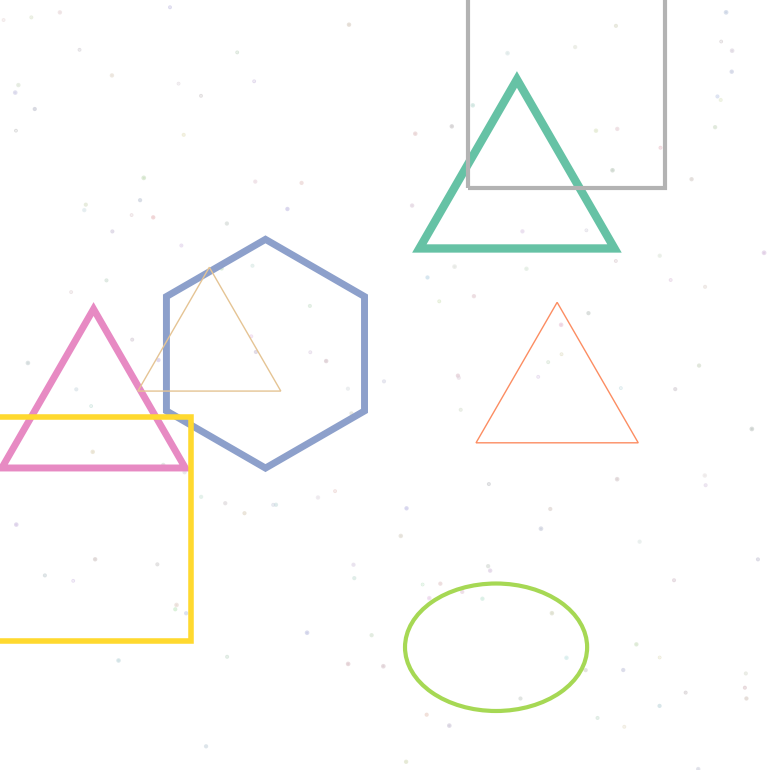[{"shape": "triangle", "thickness": 3, "radius": 0.73, "center": [0.671, 0.75]}, {"shape": "triangle", "thickness": 0.5, "radius": 0.61, "center": [0.724, 0.486]}, {"shape": "hexagon", "thickness": 2.5, "radius": 0.74, "center": [0.345, 0.541]}, {"shape": "triangle", "thickness": 2.5, "radius": 0.69, "center": [0.122, 0.461]}, {"shape": "oval", "thickness": 1.5, "radius": 0.59, "center": [0.644, 0.159]}, {"shape": "square", "thickness": 2, "radius": 0.73, "center": [0.103, 0.314]}, {"shape": "triangle", "thickness": 0.5, "radius": 0.54, "center": [0.272, 0.546]}, {"shape": "square", "thickness": 1.5, "radius": 0.64, "center": [0.736, 0.884]}]